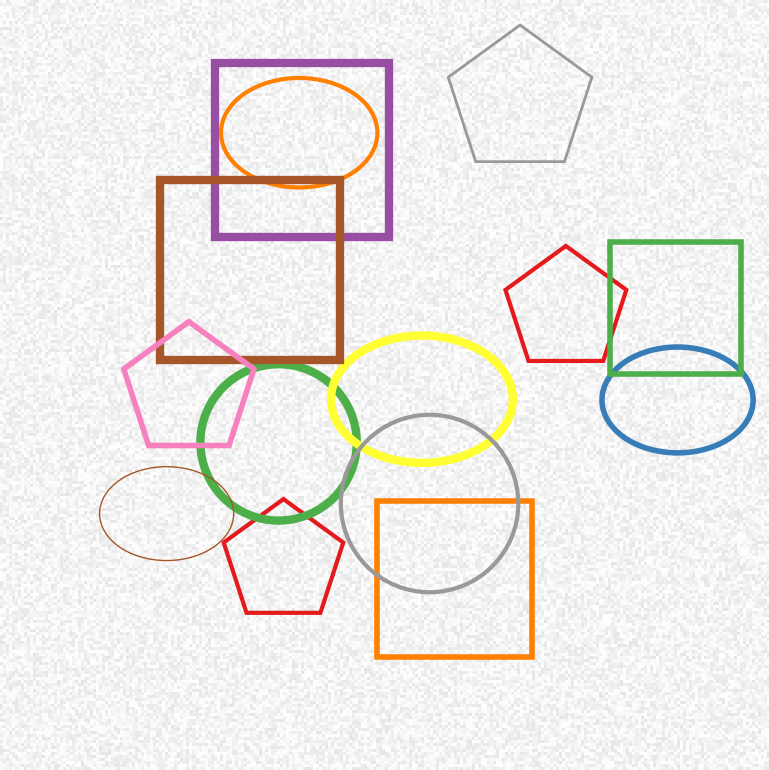[{"shape": "pentagon", "thickness": 1.5, "radius": 0.41, "center": [0.368, 0.27]}, {"shape": "pentagon", "thickness": 1.5, "radius": 0.41, "center": [0.735, 0.598]}, {"shape": "oval", "thickness": 2, "radius": 0.49, "center": [0.88, 0.481]}, {"shape": "circle", "thickness": 3, "radius": 0.51, "center": [0.362, 0.425]}, {"shape": "square", "thickness": 2, "radius": 0.43, "center": [0.877, 0.6]}, {"shape": "square", "thickness": 3, "radius": 0.56, "center": [0.392, 0.805]}, {"shape": "oval", "thickness": 1.5, "radius": 0.51, "center": [0.389, 0.828]}, {"shape": "square", "thickness": 2, "radius": 0.51, "center": [0.59, 0.248]}, {"shape": "oval", "thickness": 3, "radius": 0.59, "center": [0.548, 0.482]}, {"shape": "oval", "thickness": 0.5, "radius": 0.44, "center": [0.216, 0.333]}, {"shape": "square", "thickness": 3, "radius": 0.58, "center": [0.325, 0.649]}, {"shape": "pentagon", "thickness": 2, "radius": 0.44, "center": [0.245, 0.493]}, {"shape": "pentagon", "thickness": 1, "radius": 0.49, "center": [0.675, 0.869]}, {"shape": "circle", "thickness": 1.5, "radius": 0.58, "center": [0.558, 0.346]}]